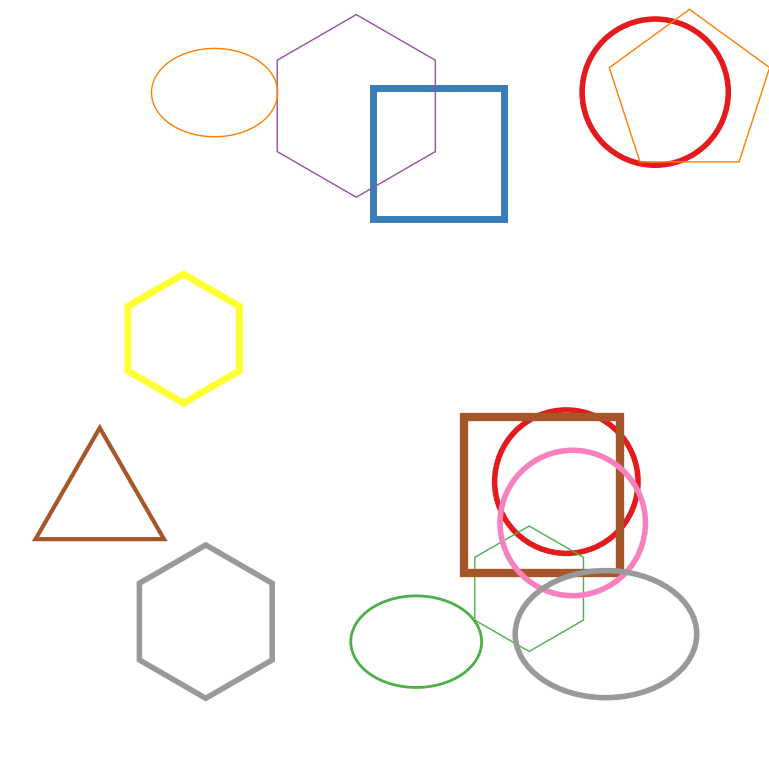[{"shape": "circle", "thickness": 2, "radius": 0.47, "center": [0.736, 0.374]}, {"shape": "circle", "thickness": 2, "radius": 0.47, "center": [0.851, 0.88]}, {"shape": "square", "thickness": 2.5, "radius": 0.43, "center": [0.57, 0.8]}, {"shape": "hexagon", "thickness": 0.5, "radius": 0.41, "center": [0.687, 0.235]}, {"shape": "oval", "thickness": 1, "radius": 0.42, "center": [0.541, 0.167]}, {"shape": "hexagon", "thickness": 0.5, "radius": 0.59, "center": [0.463, 0.862]}, {"shape": "oval", "thickness": 0.5, "radius": 0.41, "center": [0.279, 0.88]}, {"shape": "pentagon", "thickness": 0.5, "radius": 0.55, "center": [0.895, 0.878]}, {"shape": "hexagon", "thickness": 2.5, "radius": 0.42, "center": [0.238, 0.56]}, {"shape": "square", "thickness": 3, "radius": 0.51, "center": [0.703, 0.357]}, {"shape": "triangle", "thickness": 1.5, "radius": 0.48, "center": [0.13, 0.348]}, {"shape": "circle", "thickness": 2, "radius": 0.47, "center": [0.744, 0.321]}, {"shape": "oval", "thickness": 2, "radius": 0.59, "center": [0.787, 0.176]}, {"shape": "hexagon", "thickness": 2, "radius": 0.5, "center": [0.267, 0.193]}]